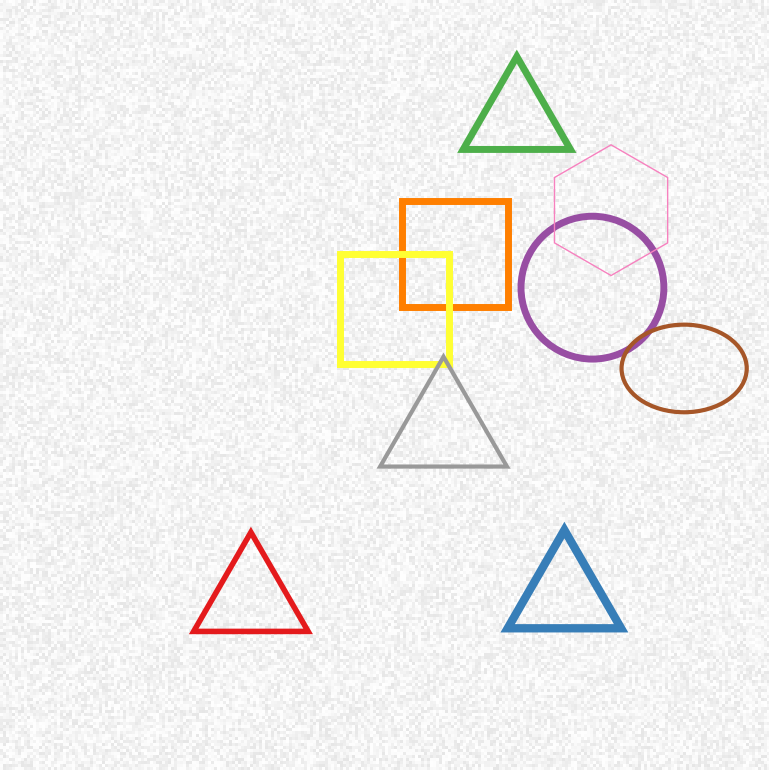[{"shape": "triangle", "thickness": 2, "radius": 0.43, "center": [0.326, 0.223]}, {"shape": "triangle", "thickness": 3, "radius": 0.43, "center": [0.733, 0.227]}, {"shape": "triangle", "thickness": 2.5, "radius": 0.4, "center": [0.671, 0.846]}, {"shape": "circle", "thickness": 2.5, "radius": 0.46, "center": [0.769, 0.626]}, {"shape": "square", "thickness": 2.5, "radius": 0.34, "center": [0.591, 0.67]}, {"shape": "square", "thickness": 2.5, "radius": 0.36, "center": [0.512, 0.599]}, {"shape": "oval", "thickness": 1.5, "radius": 0.41, "center": [0.888, 0.521]}, {"shape": "hexagon", "thickness": 0.5, "radius": 0.42, "center": [0.794, 0.727]}, {"shape": "triangle", "thickness": 1.5, "radius": 0.48, "center": [0.576, 0.442]}]